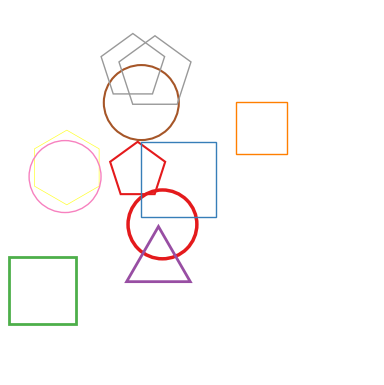[{"shape": "pentagon", "thickness": 1.5, "radius": 0.38, "center": [0.358, 0.557]}, {"shape": "circle", "thickness": 2.5, "radius": 0.45, "center": [0.422, 0.417]}, {"shape": "square", "thickness": 1, "radius": 0.49, "center": [0.463, 0.534]}, {"shape": "square", "thickness": 2, "radius": 0.43, "center": [0.11, 0.245]}, {"shape": "triangle", "thickness": 2, "radius": 0.48, "center": [0.412, 0.316]}, {"shape": "square", "thickness": 1, "radius": 0.34, "center": [0.679, 0.668]}, {"shape": "hexagon", "thickness": 0.5, "radius": 0.48, "center": [0.174, 0.565]}, {"shape": "circle", "thickness": 1.5, "radius": 0.49, "center": [0.367, 0.734]}, {"shape": "circle", "thickness": 1, "radius": 0.47, "center": [0.169, 0.541]}, {"shape": "pentagon", "thickness": 1, "radius": 0.43, "center": [0.345, 0.826]}, {"shape": "pentagon", "thickness": 1, "radius": 0.49, "center": [0.403, 0.809]}]